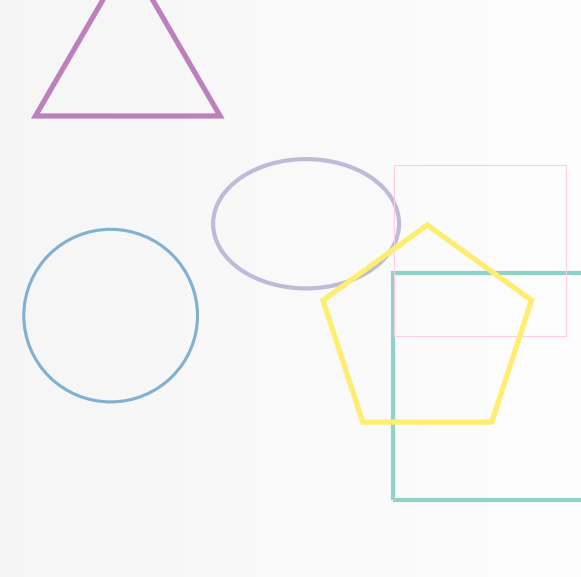[{"shape": "square", "thickness": 2, "radius": 0.98, "center": [0.873, 0.33]}, {"shape": "oval", "thickness": 2, "radius": 0.8, "center": [0.527, 0.612]}, {"shape": "circle", "thickness": 1.5, "radius": 0.75, "center": [0.19, 0.453]}, {"shape": "square", "thickness": 0.5, "radius": 0.74, "center": [0.826, 0.565]}, {"shape": "triangle", "thickness": 2.5, "radius": 0.92, "center": [0.22, 0.89]}, {"shape": "pentagon", "thickness": 2.5, "radius": 0.94, "center": [0.735, 0.421]}]